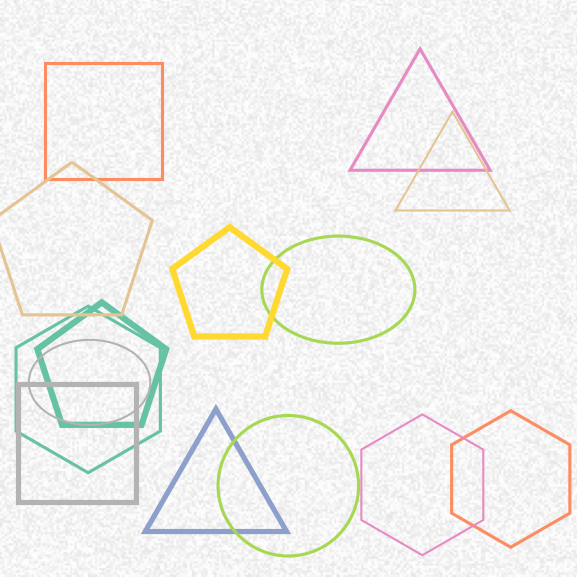[{"shape": "hexagon", "thickness": 1.5, "radius": 0.72, "center": [0.153, 0.325]}, {"shape": "pentagon", "thickness": 3, "radius": 0.59, "center": [0.176, 0.358]}, {"shape": "square", "thickness": 1.5, "radius": 0.51, "center": [0.179, 0.789]}, {"shape": "hexagon", "thickness": 1.5, "radius": 0.59, "center": [0.884, 0.17]}, {"shape": "triangle", "thickness": 2.5, "radius": 0.71, "center": [0.374, 0.149]}, {"shape": "triangle", "thickness": 1.5, "radius": 0.7, "center": [0.727, 0.774]}, {"shape": "hexagon", "thickness": 1, "radius": 0.61, "center": [0.731, 0.16]}, {"shape": "oval", "thickness": 1.5, "radius": 0.66, "center": [0.586, 0.498]}, {"shape": "circle", "thickness": 1.5, "radius": 0.61, "center": [0.499, 0.158]}, {"shape": "pentagon", "thickness": 3, "radius": 0.52, "center": [0.398, 0.501]}, {"shape": "triangle", "thickness": 1, "radius": 0.57, "center": [0.784, 0.692]}, {"shape": "pentagon", "thickness": 1.5, "radius": 0.73, "center": [0.125, 0.572]}, {"shape": "oval", "thickness": 1, "radius": 0.53, "center": [0.155, 0.337]}, {"shape": "square", "thickness": 2.5, "radius": 0.51, "center": [0.133, 0.232]}]